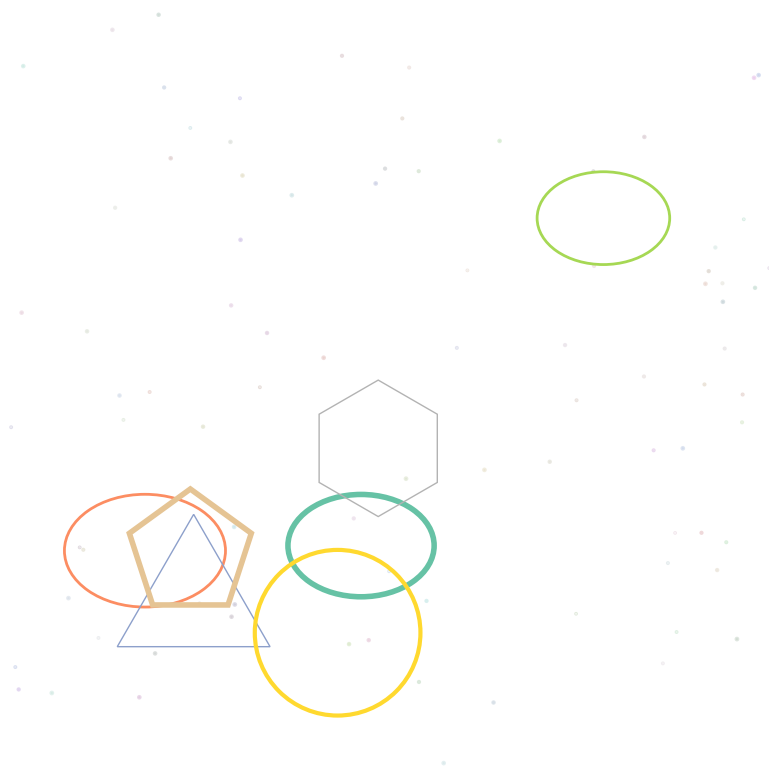[{"shape": "oval", "thickness": 2, "radius": 0.47, "center": [0.469, 0.291]}, {"shape": "oval", "thickness": 1, "radius": 0.52, "center": [0.188, 0.285]}, {"shape": "triangle", "thickness": 0.5, "radius": 0.57, "center": [0.251, 0.217]}, {"shape": "oval", "thickness": 1, "radius": 0.43, "center": [0.784, 0.717]}, {"shape": "circle", "thickness": 1.5, "radius": 0.54, "center": [0.438, 0.178]}, {"shape": "pentagon", "thickness": 2, "radius": 0.42, "center": [0.247, 0.282]}, {"shape": "hexagon", "thickness": 0.5, "radius": 0.44, "center": [0.491, 0.418]}]